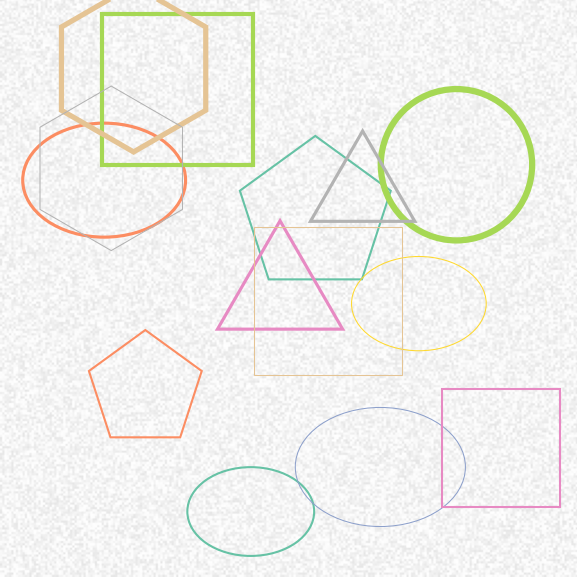[{"shape": "pentagon", "thickness": 1, "radius": 0.69, "center": [0.546, 0.626]}, {"shape": "oval", "thickness": 1, "radius": 0.55, "center": [0.434, 0.113]}, {"shape": "oval", "thickness": 1.5, "radius": 0.71, "center": [0.18, 0.687]}, {"shape": "pentagon", "thickness": 1, "radius": 0.51, "center": [0.252, 0.325]}, {"shape": "oval", "thickness": 0.5, "radius": 0.74, "center": [0.659, 0.19]}, {"shape": "square", "thickness": 1, "radius": 0.51, "center": [0.868, 0.224]}, {"shape": "triangle", "thickness": 1.5, "radius": 0.63, "center": [0.485, 0.492]}, {"shape": "square", "thickness": 2, "radius": 0.65, "center": [0.307, 0.844]}, {"shape": "circle", "thickness": 3, "radius": 0.66, "center": [0.79, 0.714]}, {"shape": "oval", "thickness": 0.5, "radius": 0.58, "center": [0.725, 0.473]}, {"shape": "square", "thickness": 0.5, "radius": 0.64, "center": [0.568, 0.478]}, {"shape": "hexagon", "thickness": 2.5, "radius": 0.72, "center": [0.231, 0.88]}, {"shape": "hexagon", "thickness": 0.5, "radius": 0.71, "center": [0.193, 0.708]}, {"shape": "triangle", "thickness": 1.5, "radius": 0.52, "center": [0.628, 0.668]}]